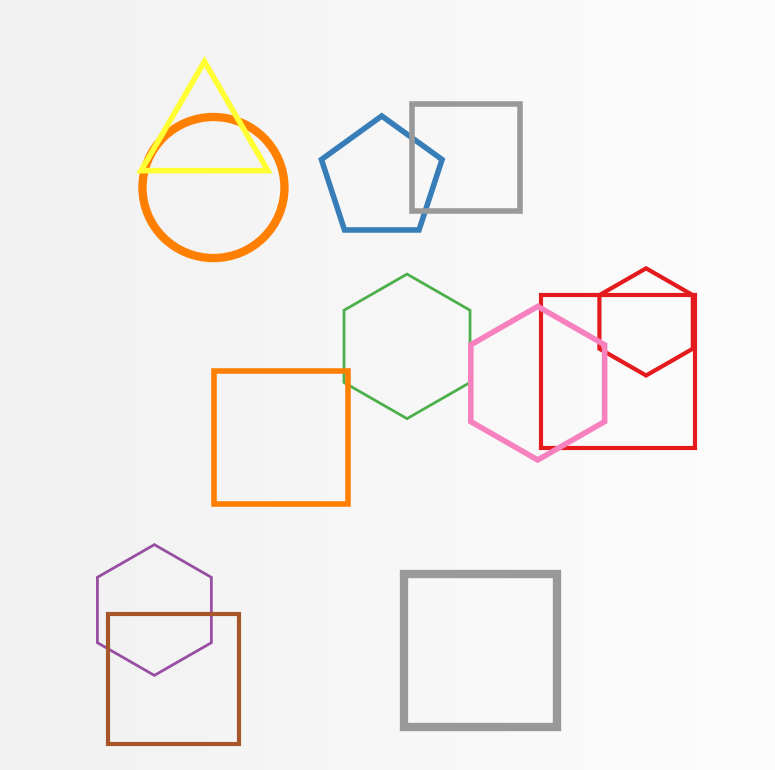[{"shape": "hexagon", "thickness": 1.5, "radius": 0.35, "center": [0.834, 0.582]}, {"shape": "square", "thickness": 1.5, "radius": 0.5, "center": [0.797, 0.517]}, {"shape": "pentagon", "thickness": 2, "radius": 0.41, "center": [0.493, 0.768]}, {"shape": "hexagon", "thickness": 1, "radius": 0.47, "center": [0.525, 0.55]}, {"shape": "hexagon", "thickness": 1, "radius": 0.42, "center": [0.199, 0.208]}, {"shape": "circle", "thickness": 3, "radius": 0.46, "center": [0.275, 0.756]}, {"shape": "square", "thickness": 2, "radius": 0.43, "center": [0.363, 0.432]}, {"shape": "triangle", "thickness": 2, "radius": 0.47, "center": [0.264, 0.826]}, {"shape": "square", "thickness": 1.5, "radius": 0.42, "center": [0.224, 0.118]}, {"shape": "hexagon", "thickness": 2, "radius": 0.5, "center": [0.694, 0.502]}, {"shape": "square", "thickness": 3, "radius": 0.5, "center": [0.62, 0.155]}, {"shape": "square", "thickness": 2, "radius": 0.35, "center": [0.601, 0.795]}]